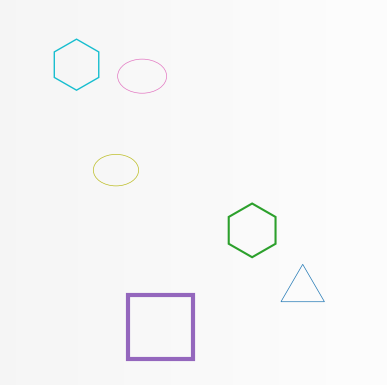[{"shape": "triangle", "thickness": 0.5, "radius": 0.32, "center": [0.781, 0.249]}, {"shape": "hexagon", "thickness": 1.5, "radius": 0.35, "center": [0.651, 0.402]}, {"shape": "square", "thickness": 3, "radius": 0.42, "center": [0.414, 0.151]}, {"shape": "oval", "thickness": 0.5, "radius": 0.32, "center": [0.367, 0.802]}, {"shape": "oval", "thickness": 0.5, "radius": 0.29, "center": [0.299, 0.558]}, {"shape": "hexagon", "thickness": 1, "radius": 0.33, "center": [0.197, 0.832]}]